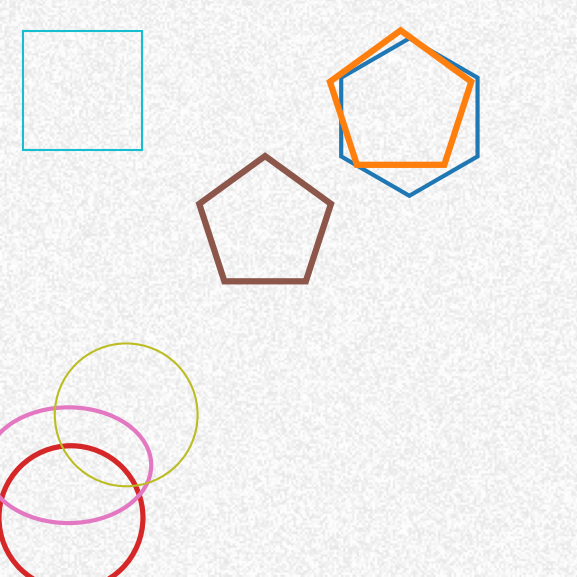[{"shape": "hexagon", "thickness": 2, "radius": 0.68, "center": [0.709, 0.796]}, {"shape": "pentagon", "thickness": 3, "radius": 0.64, "center": [0.694, 0.818]}, {"shape": "circle", "thickness": 2.5, "radius": 0.62, "center": [0.123, 0.103]}, {"shape": "pentagon", "thickness": 3, "radius": 0.6, "center": [0.459, 0.609]}, {"shape": "oval", "thickness": 2, "radius": 0.72, "center": [0.119, 0.194]}, {"shape": "circle", "thickness": 1, "radius": 0.62, "center": [0.218, 0.281]}, {"shape": "square", "thickness": 1, "radius": 0.52, "center": [0.143, 0.842]}]